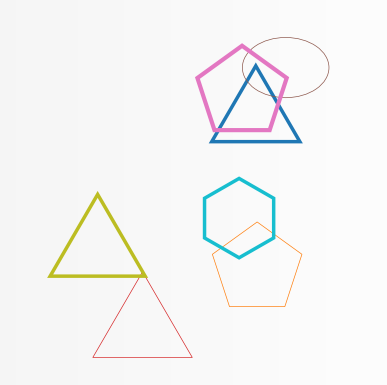[{"shape": "triangle", "thickness": 2.5, "radius": 0.66, "center": [0.66, 0.698]}, {"shape": "pentagon", "thickness": 0.5, "radius": 0.61, "center": [0.664, 0.302]}, {"shape": "triangle", "thickness": 0.5, "radius": 0.74, "center": [0.368, 0.146]}, {"shape": "oval", "thickness": 0.5, "radius": 0.56, "center": [0.737, 0.824]}, {"shape": "pentagon", "thickness": 3, "radius": 0.61, "center": [0.625, 0.76]}, {"shape": "triangle", "thickness": 2.5, "radius": 0.71, "center": [0.252, 0.354]}, {"shape": "hexagon", "thickness": 2.5, "radius": 0.51, "center": [0.617, 0.433]}]